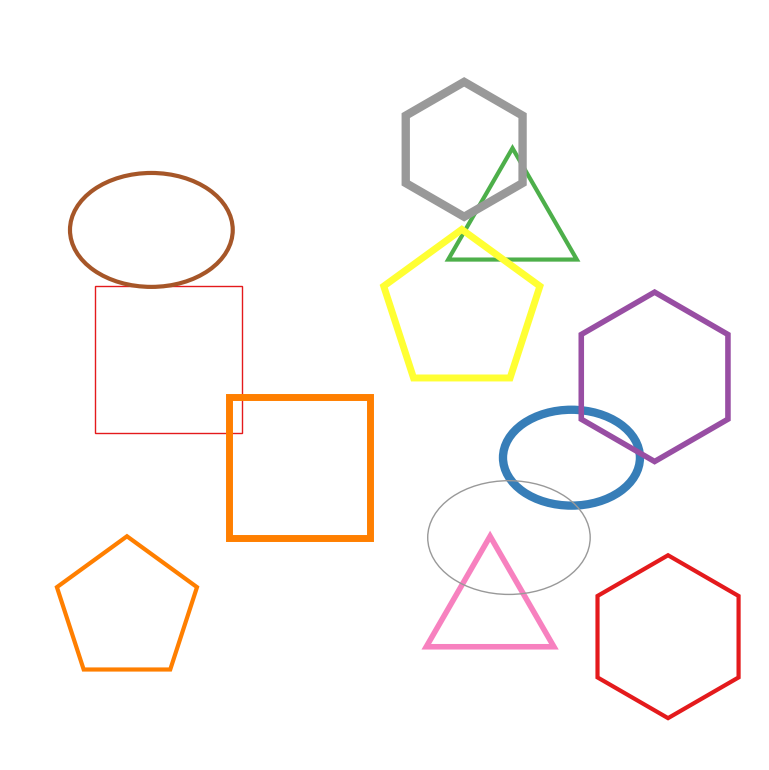[{"shape": "hexagon", "thickness": 1.5, "radius": 0.53, "center": [0.868, 0.173]}, {"shape": "square", "thickness": 0.5, "radius": 0.48, "center": [0.219, 0.534]}, {"shape": "oval", "thickness": 3, "radius": 0.44, "center": [0.742, 0.406]}, {"shape": "triangle", "thickness": 1.5, "radius": 0.48, "center": [0.666, 0.711]}, {"shape": "hexagon", "thickness": 2, "radius": 0.55, "center": [0.85, 0.511]}, {"shape": "square", "thickness": 2.5, "radius": 0.46, "center": [0.388, 0.393]}, {"shape": "pentagon", "thickness": 1.5, "radius": 0.48, "center": [0.165, 0.208]}, {"shape": "pentagon", "thickness": 2.5, "radius": 0.53, "center": [0.6, 0.595]}, {"shape": "oval", "thickness": 1.5, "radius": 0.53, "center": [0.197, 0.701]}, {"shape": "triangle", "thickness": 2, "radius": 0.48, "center": [0.636, 0.208]}, {"shape": "oval", "thickness": 0.5, "radius": 0.53, "center": [0.661, 0.302]}, {"shape": "hexagon", "thickness": 3, "radius": 0.44, "center": [0.603, 0.806]}]